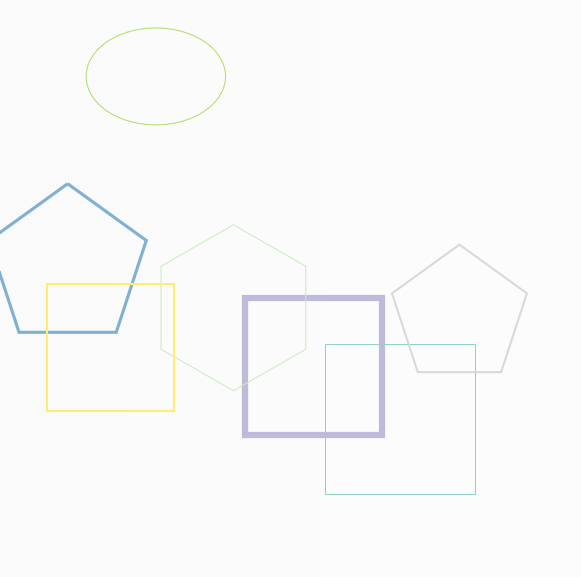[{"shape": "square", "thickness": 0.5, "radius": 0.65, "center": [0.688, 0.274]}, {"shape": "square", "thickness": 3, "radius": 0.59, "center": [0.539, 0.365]}, {"shape": "pentagon", "thickness": 1.5, "radius": 0.71, "center": [0.116, 0.539]}, {"shape": "oval", "thickness": 0.5, "radius": 0.6, "center": [0.268, 0.867]}, {"shape": "pentagon", "thickness": 1, "radius": 0.61, "center": [0.79, 0.453]}, {"shape": "hexagon", "thickness": 0.5, "radius": 0.72, "center": [0.402, 0.466]}, {"shape": "square", "thickness": 1, "radius": 0.55, "center": [0.19, 0.397]}]